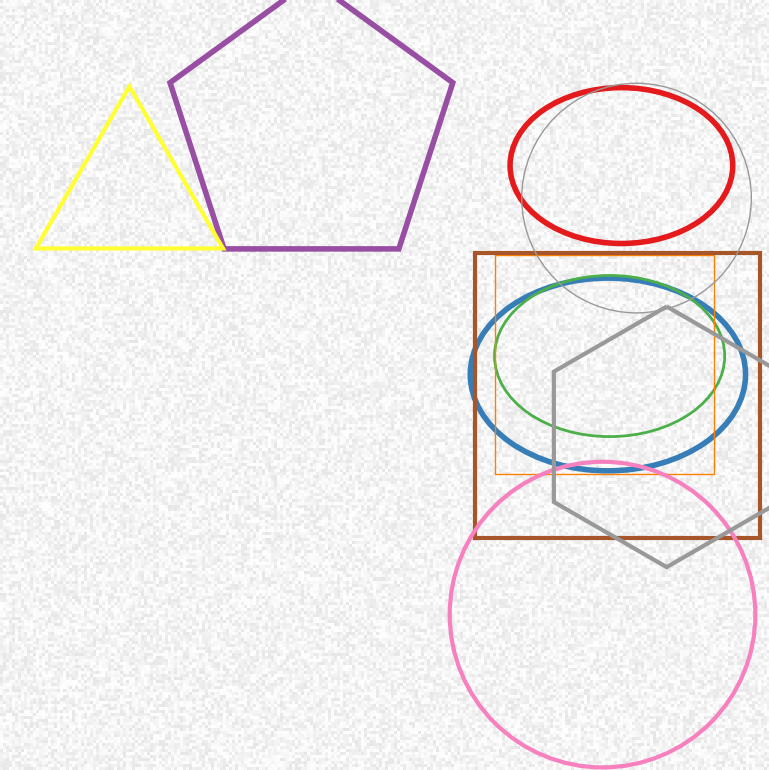[{"shape": "oval", "thickness": 2, "radius": 0.72, "center": [0.807, 0.785]}, {"shape": "oval", "thickness": 2, "radius": 0.89, "center": [0.79, 0.514]}, {"shape": "oval", "thickness": 1, "radius": 0.75, "center": [0.792, 0.538]}, {"shape": "pentagon", "thickness": 2, "radius": 0.97, "center": [0.404, 0.833]}, {"shape": "square", "thickness": 0.5, "radius": 0.71, "center": [0.785, 0.526]}, {"shape": "triangle", "thickness": 1.5, "radius": 0.7, "center": [0.168, 0.748]}, {"shape": "square", "thickness": 1.5, "radius": 0.92, "center": [0.802, 0.487]}, {"shape": "circle", "thickness": 1.5, "radius": 0.99, "center": [0.783, 0.202]}, {"shape": "hexagon", "thickness": 1.5, "radius": 0.85, "center": [0.866, 0.433]}, {"shape": "circle", "thickness": 0.5, "radius": 0.75, "center": [0.827, 0.743]}]